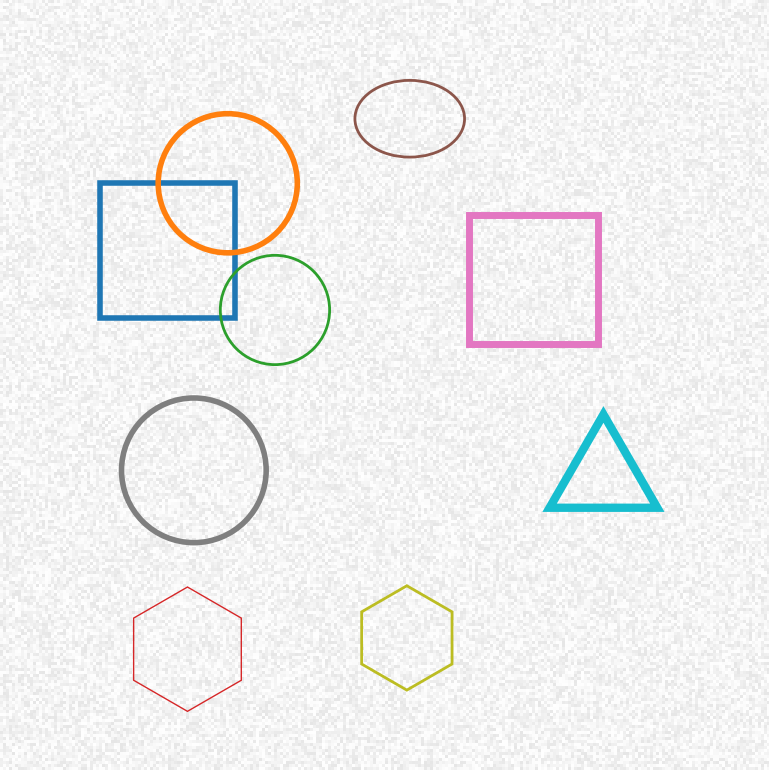[{"shape": "square", "thickness": 2, "radius": 0.44, "center": [0.217, 0.675]}, {"shape": "circle", "thickness": 2, "radius": 0.45, "center": [0.296, 0.762]}, {"shape": "circle", "thickness": 1, "radius": 0.35, "center": [0.357, 0.597]}, {"shape": "hexagon", "thickness": 0.5, "radius": 0.4, "center": [0.243, 0.157]}, {"shape": "oval", "thickness": 1, "radius": 0.36, "center": [0.532, 0.846]}, {"shape": "square", "thickness": 2.5, "radius": 0.42, "center": [0.693, 0.637]}, {"shape": "circle", "thickness": 2, "radius": 0.47, "center": [0.252, 0.389]}, {"shape": "hexagon", "thickness": 1, "radius": 0.34, "center": [0.528, 0.172]}, {"shape": "triangle", "thickness": 3, "radius": 0.4, "center": [0.784, 0.381]}]